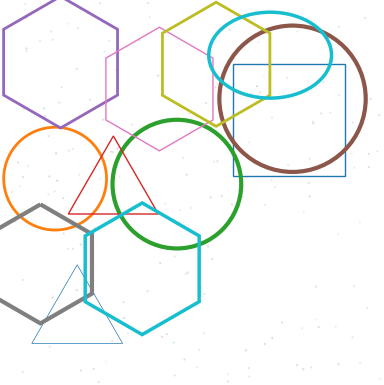[{"shape": "triangle", "thickness": 0.5, "radius": 0.68, "center": [0.2, 0.176]}, {"shape": "square", "thickness": 1, "radius": 0.73, "center": [0.751, 0.689]}, {"shape": "circle", "thickness": 2, "radius": 0.67, "center": [0.143, 0.536]}, {"shape": "circle", "thickness": 3, "radius": 0.84, "center": [0.459, 0.522]}, {"shape": "triangle", "thickness": 1, "radius": 0.68, "center": [0.294, 0.512]}, {"shape": "hexagon", "thickness": 2, "radius": 0.85, "center": [0.157, 0.838]}, {"shape": "circle", "thickness": 3, "radius": 0.95, "center": [0.76, 0.743]}, {"shape": "hexagon", "thickness": 1, "radius": 0.8, "center": [0.414, 0.769]}, {"shape": "hexagon", "thickness": 3, "radius": 0.77, "center": [0.105, 0.315]}, {"shape": "hexagon", "thickness": 2, "radius": 0.81, "center": [0.561, 0.833]}, {"shape": "oval", "thickness": 2.5, "radius": 0.8, "center": [0.702, 0.857]}, {"shape": "hexagon", "thickness": 2.5, "radius": 0.85, "center": [0.369, 0.302]}]